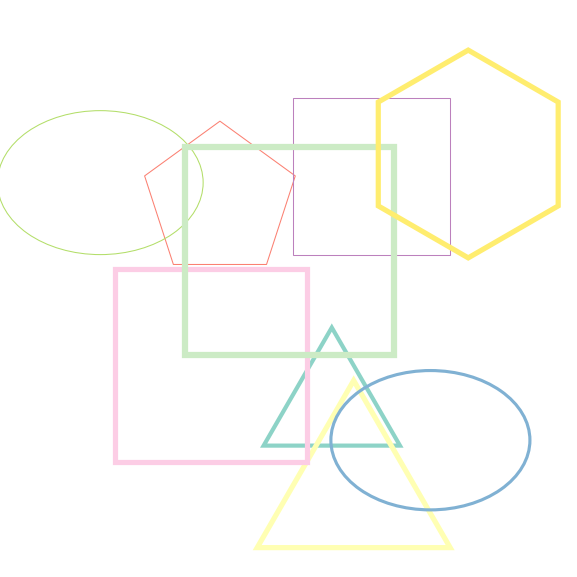[{"shape": "triangle", "thickness": 2, "radius": 0.68, "center": [0.575, 0.296]}, {"shape": "triangle", "thickness": 2.5, "radius": 0.96, "center": [0.612, 0.147]}, {"shape": "pentagon", "thickness": 0.5, "radius": 0.69, "center": [0.381, 0.652]}, {"shape": "oval", "thickness": 1.5, "radius": 0.86, "center": [0.745, 0.237]}, {"shape": "oval", "thickness": 0.5, "radius": 0.89, "center": [0.174, 0.683]}, {"shape": "square", "thickness": 2.5, "radius": 0.83, "center": [0.365, 0.366]}, {"shape": "square", "thickness": 0.5, "radius": 0.68, "center": [0.644, 0.694]}, {"shape": "square", "thickness": 3, "radius": 0.9, "center": [0.501, 0.565]}, {"shape": "hexagon", "thickness": 2.5, "radius": 0.9, "center": [0.811, 0.732]}]